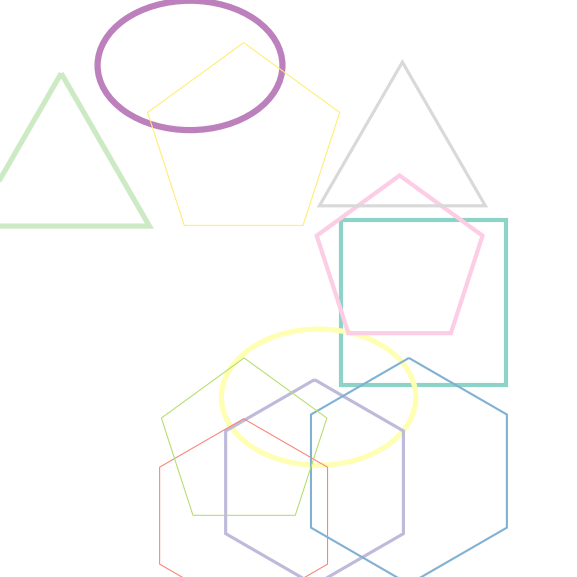[{"shape": "square", "thickness": 2, "radius": 0.71, "center": [0.733, 0.475]}, {"shape": "oval", "thickness": 2.5, "radius": 0.84, "center": [0.552, 0.311]}, {"shape": "hexagon", "thickness": 1.5, "radius": 0.89, "center": [0.545, 0.164]}, {"shape": "hexagon", "thickness": 0.5, "radius": 0.84, "center": [0.422, 0.106]}, {"shape": "hexagon", "thickness": 1, "radius": 0.98, "center": [0.708, 0.183]}, {"shape": "pentagon", "thickness": 0.5, "radius": 0.75, "center": [0.423, 0.229]}, {"shape": "pentagon", "thickness": 2, "radius": 0.75, "center": [0.692, 0.544]}, {"shape": "triangle", "thickness": 1.5, "radius": 0.83, "center": [0.697, 0.726]}, {"shape": "oval", "thickness": 3, "radius": 0.8, "center": [0.329, 0.886]}, {"shape": "triangle", "thickness": 2.5, "radius": 0.88, "center": [0.106, 0.696]}, {"shape": "pentagon", "thickness": 0.5, "radius": 0.87, "center": [0.422, 0.75]}]